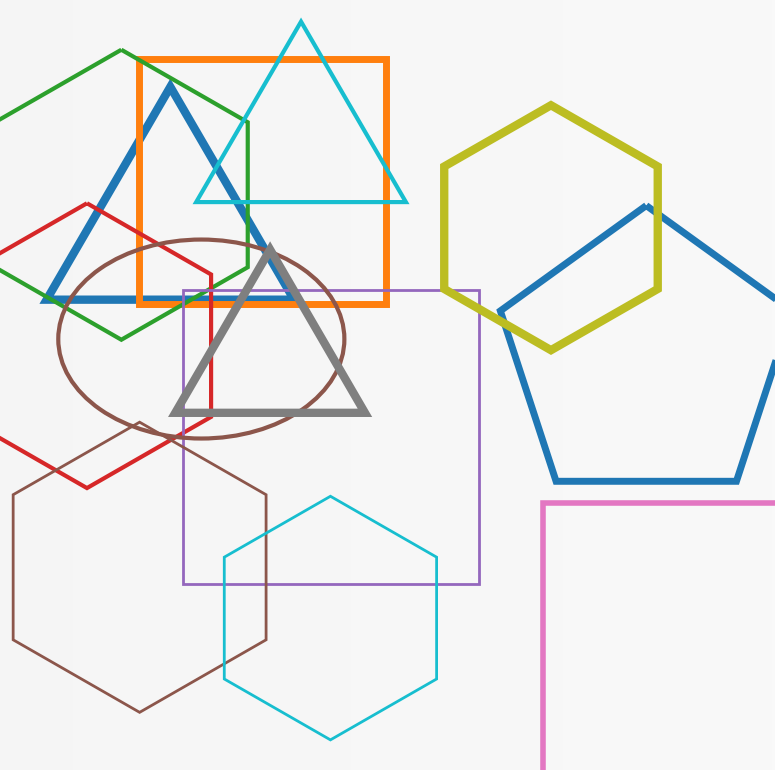[{"shape": "pentagon", "thickness": 2.5, "radius": 0.99, "center": [0.834, 0.535]}, {"shape": "triangle", "thickness": 3, "radius": 0.92, "center": [0.22, 0.703]}, {"shape": "square", "thickness": 2.5, "radius": 0.8, "center": [0.339, 0.765]}, {"shape": "hexagon", "thickness": 1.5, "radius": 0.94, "center": [0.157, 0.747]}, {"shape": "hexagon", "thickness": 1.5, "radius": 0.92, "center": [0.112, 0.551]}, {"shape": "square", "thickness": 1, "radius": 0.95, "center": [0.427, 0.432]}, {"shape": "oval", "thickness": 1.5, "radius": 0.92, "center": [0.26, 0.56]}, {"shape": "hexagon", "thickness": 1, "radius": 0.94, "center": [0.18, 0.263]}, {"shape": "square", "thickness": 2, "radius": 0.95, "center": [0.891, 0.157]}, {"shape": "triangle", "thickness": 3, "radius": 0.71, "center": [0.349, 0.535]}, {"shape": "hexagon", "thickness": 3, "radius": 0.8, "center": [0.711, 0.704]}, {"shape": "triangle", "thickness": 1.5, "radius": 0.78, "center": [0.388, 0.816]}, {"shape": "hexagon", "thickness": 1, "radius": 0.79, "center": [0.426, 0.197]}]